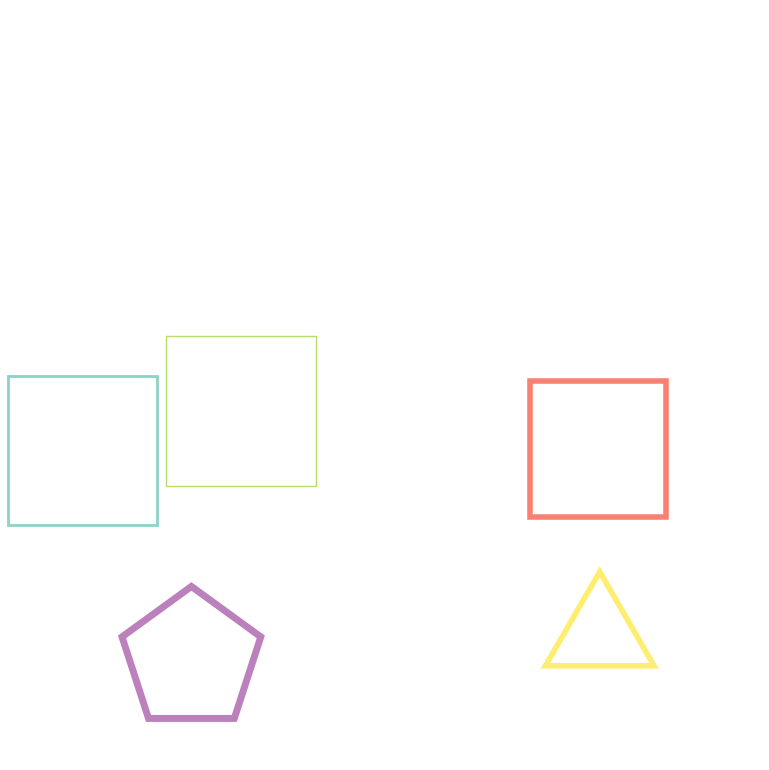[{"shape": "square", "thickness": 1, "radius": 0.48, "center": [0.107, 0.415]}, {"shape": "square", "thickness": 2, "radius": 0.44, "center": [0.776, 0.416]}, {"shape": "square", "thickness": 0.5, "radius": 0.49, "center": [0.313, 0.467]}, {"shape": "pentagon", "thickness": 2.5, "radius": 0.47, "center": [0.249, 0.144]}, {"shape": "triangle", "thickness": 2, "radius": 0.41, "center": [0.779, 0.176]}]